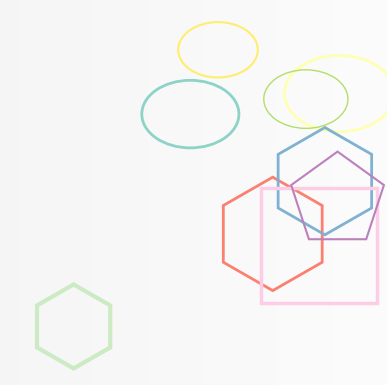[{"shape": "oval", "thickness": 2, "radius": 0.63, "center": [0.491, 0.704]}, {"shape": "oval", "thickness": 2, "radius": 0.71, "center": [0.876, 0.757]}, {"shape": "hexagon", "thickness": 2, "radius": 0.74, "center": [0.704, 0.393]}, {"shape": "hexagon", "thickness": 2, "radius": 0.7, "center": [0.838, 0.529]}, {"shape": "oval", "thickness": 1, "radius": 0.54, "center": [0.789, 0.743]}, {"shape": "square", "thickness": 2.5, "radius": 0.75, "center": [0.824, 0.363]}, {"shape": "pentagon", "thickness": 1.5, "radius": 0.63, "center": [0.871, 0.48]}, {"shape": "hexagon", "thickness": 3, "radius": 0.55, "center": [0.19, 0.152]}, {"shape": "oval", "thickness": 1.5, "radius": 0.51, "center": [0.563, 0.871]}]